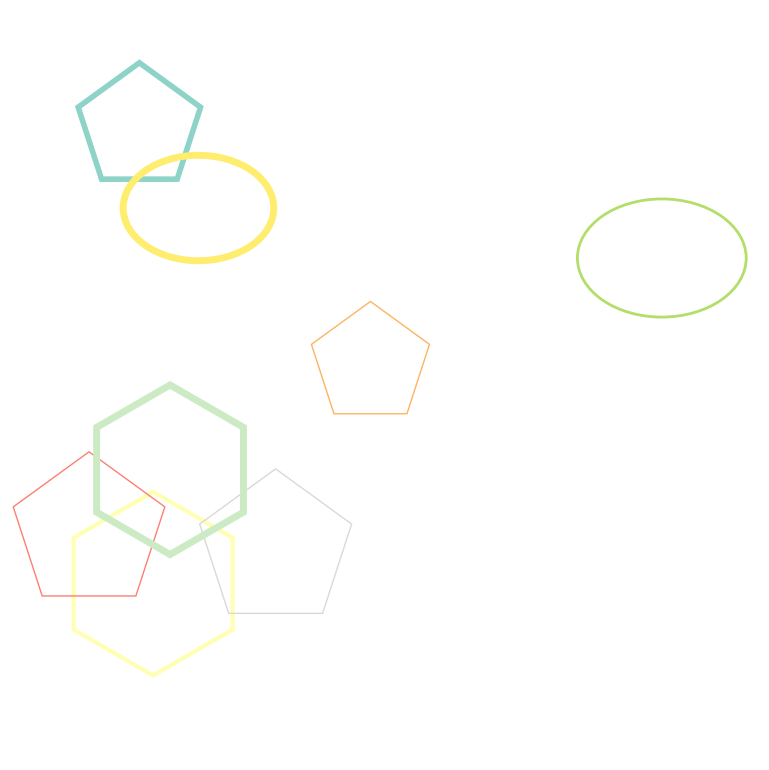[{"shape": "pentagon", "thickness": 2, "radius": 0.42, "center": [0.181, 0.835]}, {"shape": "hexagon", "thickness": 1.5, "radius": 0.6, "center": [0.199, 0.242]}, {"shape": "pentagon", "thickness": 0.5, "radius": 0.52, "center": [0.116, 0.31]}, {"shape": "pentagon", "thickness": 0.5, "radius": 0.4, "center": [0.481, 0.528]}, {"shape": "oval", "thickness": 1, "radius": 0.55, "center": [0.859, 0.665]}, {"shape": "pentagon", "thickness": 0.5, "radius": 0.52, "center": [0.358, 0.287]}, {"shape": "hexagon", "thickness": 2.5, "radius": 0.55, "center": [0.221, 0.39]}, {"shape": "oval", "thickness": 2.5, "radius": 0.49, "center": [0.258, 0.73]}]